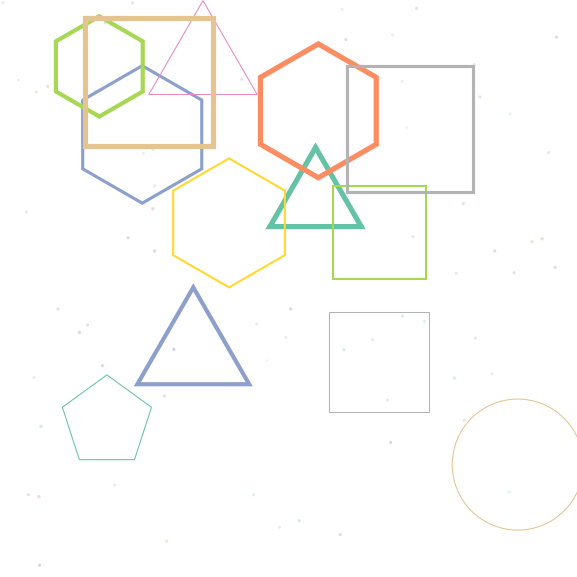[{"shape": "pentagon", "thickness": 0.5, "radius": 0.41, "center": [0.185, 0.269]}, {"shape": "triangle", "thickness": 2.5, "radius": 0.46, "center": [0.546, 0.652]}, {"shape": "hexagon", "thickness": 2.5, "radius": 0.58, "center": [0.551, 0.807]}, {"shape": "triangle", "thickness": 2, "radius": 0.56, "center": [0.335, 0.39]}, {"shape": "hexagon", "thickness": 1.5, "radius": 0.6, "center": [0.246, 0.766]}, {"shape": "triangle", "thickness": 0.5, "radius": 0.54, "center": [0.351, 0.89]}, {"shape": "square", "thickness": 1, "radius": 0.4, "center": [0.658, 0.597]}, {"shape": "hexagon", "thickness": 2, "radius": 0.43, "center": [0.172, 0.884]}, {"shape": "hexagon", "thickness": 1, "radius": 0.56, "center": [0.397, 0.613]}, {"shape": "circle", "thickness": 0.5, "radius": 0.57, "center": [0.897, 0.195]}, {"shape": "square", "thickness": 2.5, "radius": 0.56, "center": [0.258, 0.857]}, {"shape": "square", "thickness": 1.5, "radius": 0.54, "center": [0.71, 0.776]}, {"shape": "square", "thickness": 0.5, "radius": 0.43, "center": [0.656, 0.372]}]